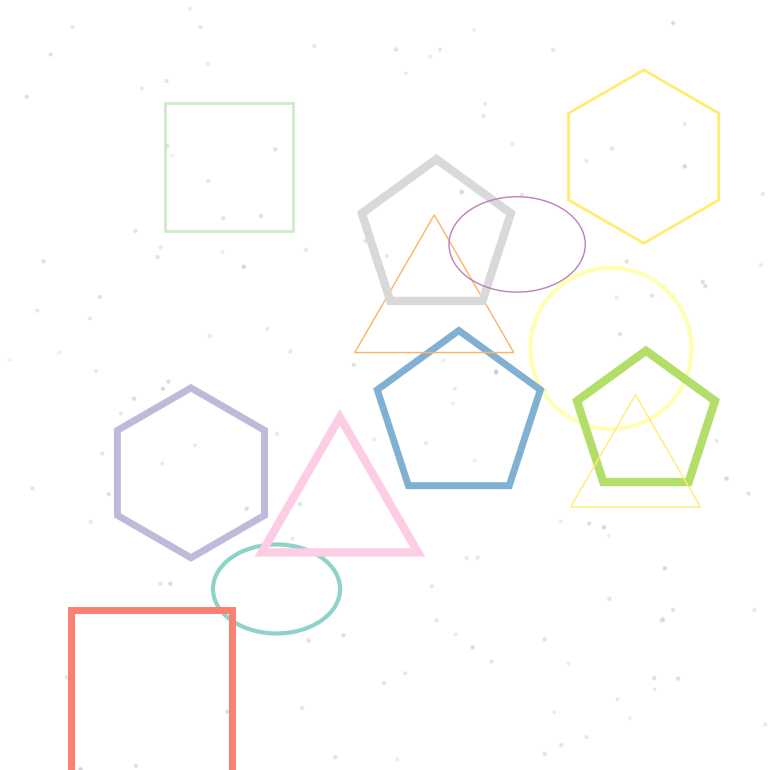[{"shape": "oval", "thickness": 1.5, "radius": 0.41, "center": [0.359, 0.235]}, {"shape": "circle", "thickness": 1.5, "radius": 0.52, "center": [0.793, 0.547]}, {"shape": "hexagon", "thickness": 2.5, "radius": 0.55, "center": [0.248, 0.386]}, {"shape": "square", "thickness": 2.5, "radius": 0.52, "center": [0.197, 0.103]}, {"shape": "pentagon", "thickness": 2.5, "radius": 0.56, "center": [0.596, 0.459]}, {"shape": "triangle", "thickness": 0.5, "radius": 0.6, "center": [0.564, 0.602]}, {"shape": "pentagon", "thickness": 3, "radius": 0.47, "center": [0.839, 0.45]}, {"shape": "triangle", "thickness": 3, "radius": 0.59, "center": [0.441, 0.341]}, {"shape": "pentagon", "thickness": 3, "radius": 0.51, "center": [0.567, 0.692]}, {"shape": "oval", "thickness": 0.5, "radius": 0.44, "center": [0.672, 0.683]}, {"shape": "square", "thickness": 1, "radius": 0.42, "center": [0.297, 0.783]}, {"shape": "hexagon", "thickness": 1, "radius": 0.56, "center": [0.836, 0.797]}, {"shape": "triangle", "thickness": 0.5, "radius": 0.49, "center": [0.825, 0.39]}]